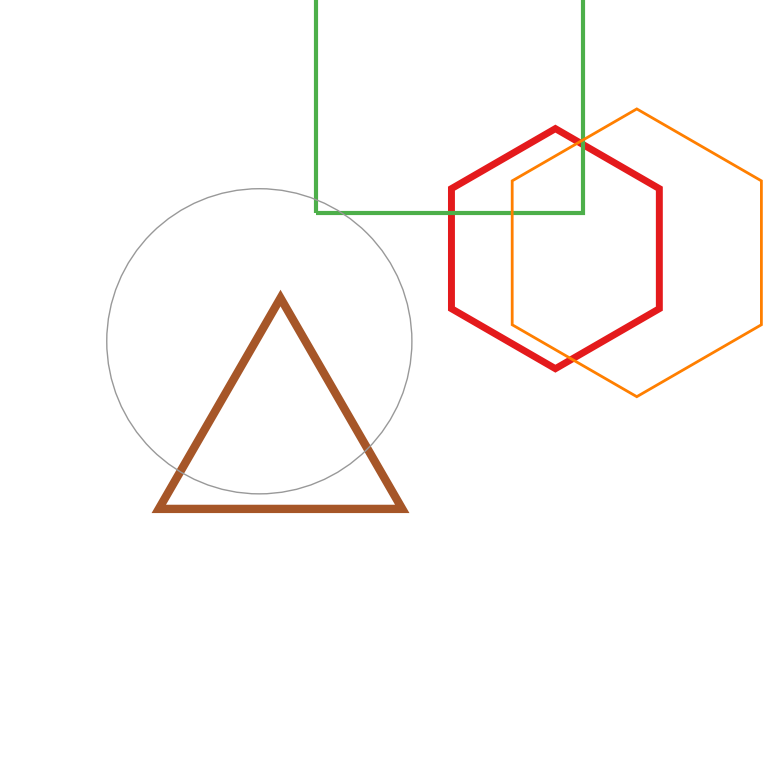[{"shape": "hexagon", "thickness": 2.5, "radius": 0.78, "center": [0.721, 0.677]}, {"shape": "square", "thickness": 1.5, "radius": 0.87, "center": [0.584, 0.897]}, {"shape": "hexagon", "thickness": 1, "radius": 0.93, "center": [0.827, 0.672]}, {"shape": "triangle", "thickness": 3, "radius": 0.91, "center": [0.364, 0.43]}, {"shape": "circle", "thickness": 0.5, "radius": 0.99, "center": [0.337, 0.557]}]